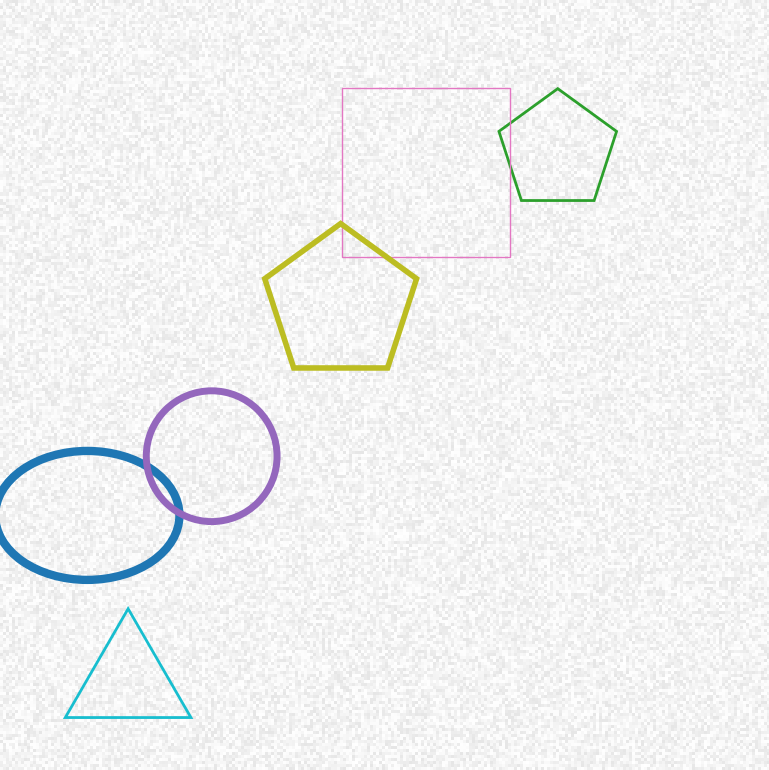[{"shape": "oval", "thickness": 3, "radius": 0.6, "center": [0.113, 0.331]}, {"shape": "pentagon", "thickness": 1, "radius": 0.4, "center": [0.724, 0.805]}, {"shape": "circle", "thickness": 2.5, "radius": 0.42, "center": [0.275, 0.408]}, {"shape": "square", "thickness": 0.5, "radius": 0.55, "center": [0.553, 0.776]}, {"shape": "pentagon", "thickness": 2, "radius": 0.52, "center": [0.442, 0.606]}, {"shape": "triangle", "thickness": 1, "radius": 0.47, "center": [0.166, 0.115]}]